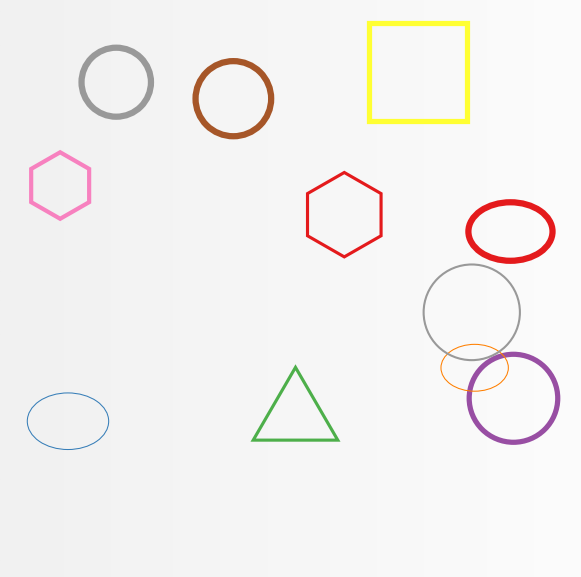[{"shape": "oval", "thickness": 3, "radius": 0.36, "center": [0.878, 0.598]}, {"shape": "hexagon", "thickness": 1.5, "radius": 0.37, "center": [0.592, 0.627]}, {"shape": "oval", "thickness": 0.5, "radius": 0.35, "center": [0.117, 0.27]}, {"shape": "triangle", "thickness": 1.5, "radius": 0.42, "center": [0.508, 0.279]}, {"shape": "circle", "thickness": 2.5, "radius": 0.38, "center": [0.883, 0.309]}, {"shape": "oval", "thickness": 0.5, "radius": 0.29, "center": [0.817, 0.362]}, {"shape": "square", "thickness": 2.5, "radius": 0.43, "center": [0.719, 0.874]}, {"shape": "circle", "thickness": 3, "radius": 0.33, "center": [0.401, 0.828]}, {"shape": "hexagon", "thickness": 2, "radius": 0.29, "center": [0.104, 0.678]}, {"shape": "circle", "thickness": 3, "radius": 0.3, "center": [0.2, 0.857]}, {"shape": "circle", "thickness": 1, "radius": 0.41, "center": [0.812, 0.458]}]